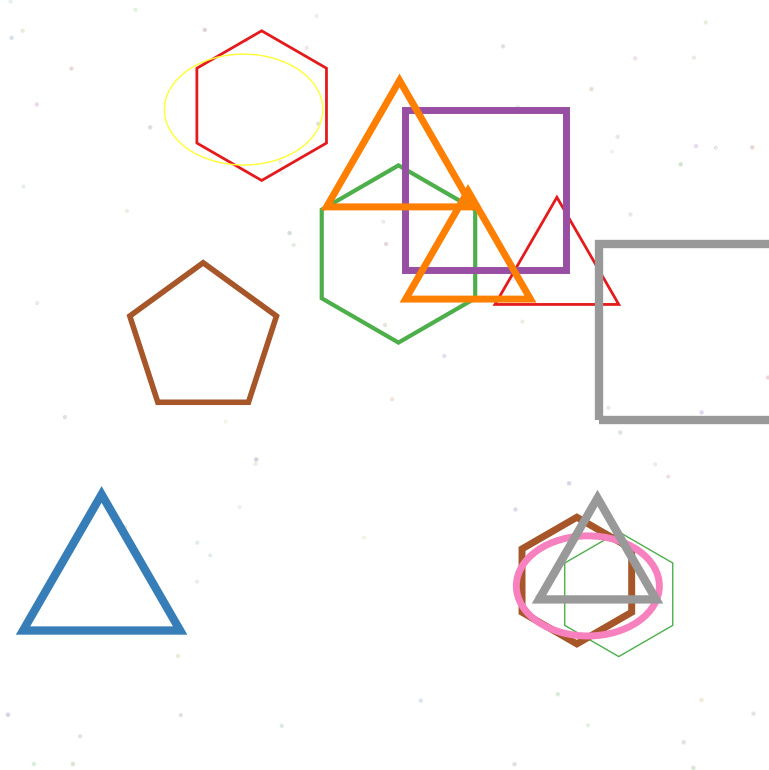[{"shape": "hexagon", "thickness": 1, "radius": 0.49, "center": [0.34, 0.863]}, {"shape": "triangle", "thickness": 1, "radius": 0.46, "center": [0.723, 0.651]}, {"shape": "triangle", "thickness": 3, "radius": 0.59, "center": [0.132, 0.24]}, {"shape": "hexagon", "thickness": 1.5, "radius": 0.58, "center": [0.517, 0.67]}, {"shape": "hexagon", "thickness": 0.5, "radius": 0.4, "center": [0.804, 0.228]}, {"shape": "square", "thickness": 2.5, "radius": 0.52, "center": [0.631, 0.753]}, {"shape": "triangle", "thickness": 2.5, "radius": 0.47, "center": [0.608, 0.658]}, {"shape": "triangle", "thickness": 2.5, "radius": 0.55, "center": [0.519, 0.786]}, {"shape": "oval", "thickness": 0.5, "radius": 0.51, "center": [0.316, 0.858]}, {"shape": "pentagon", "thickness": 2, "radius": 0.5, "center": [0.264, 0.559]}, {"shape": "hexagon", "thickness": 2.5, "radius": 0.41, "center": [0.749, 0.246]}, {"shape": "oval", "thickness": 2.5, "radius": 0.46, "center": [0.763, 0.239]}, {"shape": "triangle", "thickness": 3, "radius": 0.44, "center": [0.776, 0.265]}, {"shape": "square", "thickness": 3, "radius": 0.57, "center": [0.892, 0.569]}]